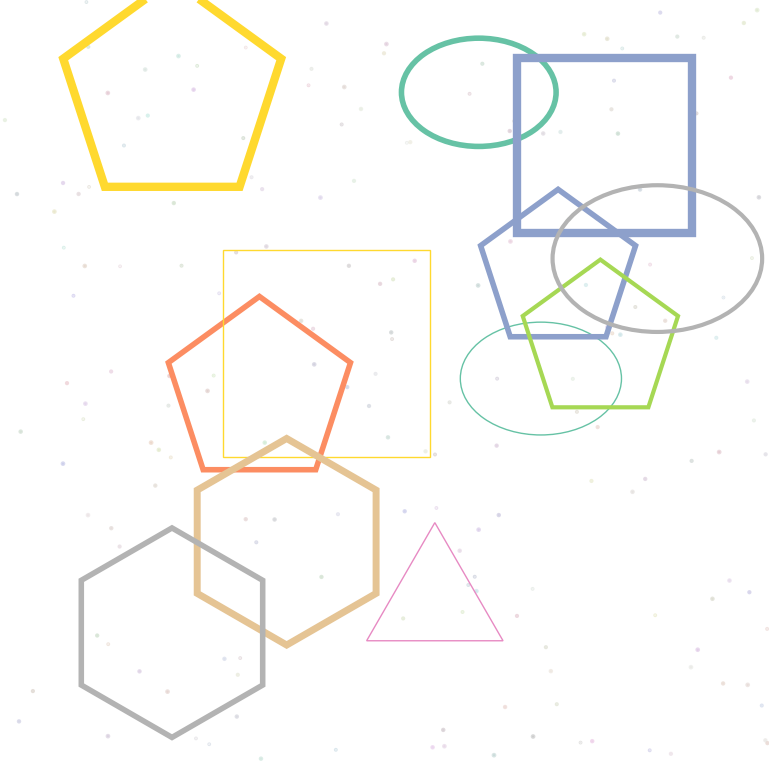[{"shape": "oval", "thickness": 2, "radius": 0.5, "center": [0.622, 0.88]}, {"shape": "oval", "thickness": 0.5, "radius": 0.52, "center": [0.702, 0.508]}, {"shape": "pentagon", "thickness": 2, "radius": 0.62, "center": [0.337, 0.491]}, {"shape": "square", "thickness": 3, "radius": 0.57, "center": [0.785, 0.811]}, {"shape": "pentagon", "thickness": 2, "radius": 0.53, "center": [0.725, 0.648]}, {"shape": "triangle", "thickness": 0.5, "radius": 0.51, "center": [0.565, 0.219]}, {"shape": "pentagon", "thickness": 1.5, "radius": 0.53, "center": [0.78, 0.557]}, {"shape": "square", "thickness": 0.5, "radius": 0.67, "center": [0.424, 0.541]}, {"shape": "pentagon", "thickness": 3, "radius": 0.74, "center": [0.224, 0.878]}, {"shape": "hexagon", "thickness": 2.5, "radius": 0.67, "center": [0.372, 0.296]}, {"shape": "oval", "thickness": 1.5, "radius": 0.68, "center": [0.854, 0.664]}, {"shape": "hexagon", "thickness": 2, "radius": 0.68, "center": [0.223, 0.178]}]